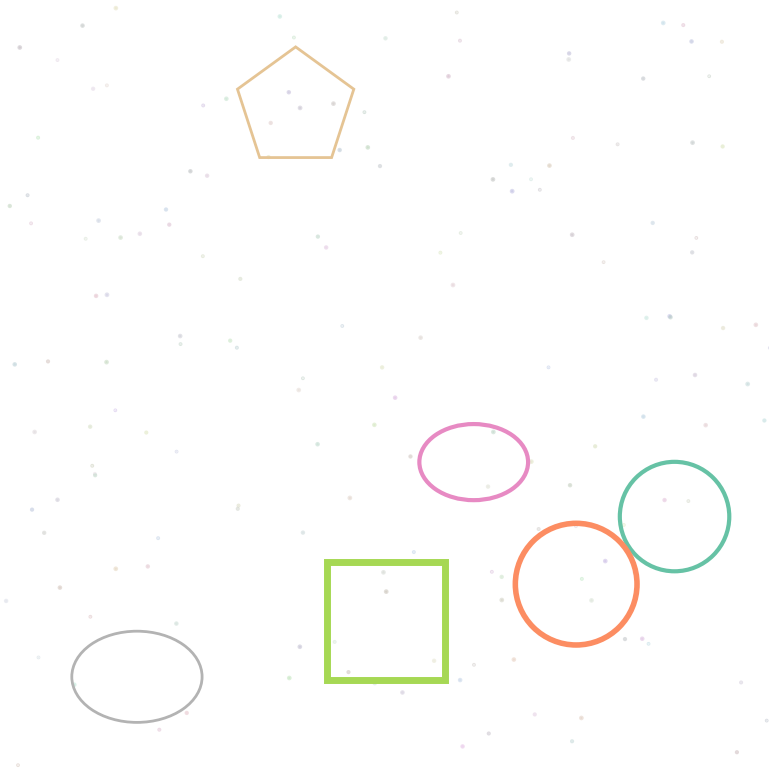[{"shape": "circle", "thickness": 1.5, "radius": 0.36, "center": [0.876, 0.329]}, {"shape": "circle", "thickness": 2, "radius": 0.4, "center": [0.748, 0.241]}, {"shape": "oval", "thickness": 1.5, "radius": 0.35, "center": [0.615, 0.4]}, {"shape": "square", "thickness": 2.5, "radius": 0.38, "center": [0.501, 0.194]}, {"shape": "pentagon", "thickness": 1, "radius": 0.4, "center": [0.384, 0.86]}, {"shape": "oval", "thickness": 1, "radius": 0.42, "center": [0.178, 0.121]}]